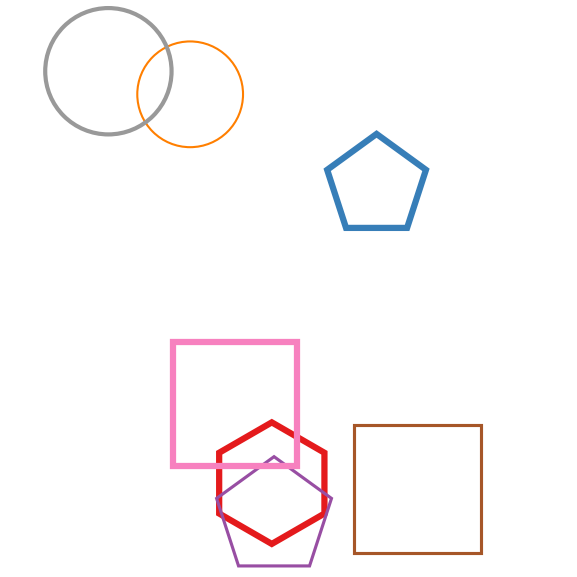[{"shape": "hexagon", "thickness": 3, "radius": 0.53, "center": [0.471, 0.163]}, {"shape": "pentagon", "thickness": 3, "radius": 0.45, "center": [0.652, 0.677]}, {"shape": "pentagon", "thickness": 1.5, "radius": 0.52, "center": [0.475, 0.104]}, {"shape": "circle", "thickness": 1, "radius": 0.46, "center": [0.329, 0.836]}, {"shape": "square", "thickness": 1.5, "radius": 0.55, "center": [0.723, 0.152]}, {"shape": "square", "thickness": 3, "radius": 0.54, "center": [0.407, 0.299]}, {"shape": "circle", "thickness": 2, "radius": 0.55, "center": [0.188, 0.876]}]